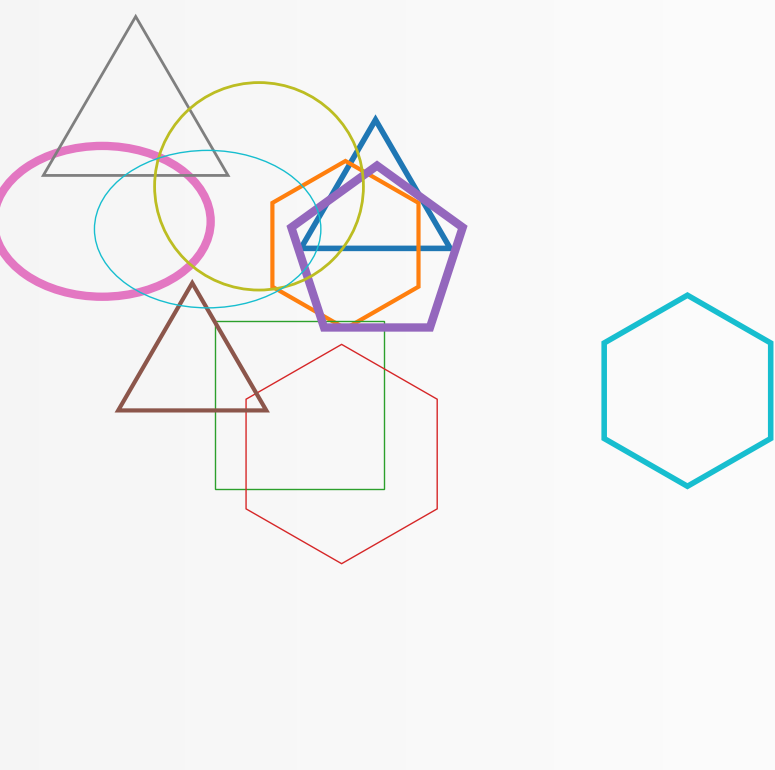[{"shape": "triangle", "thickness": 2, "radius": 0.56, "center": [0.485, 0.733]}, {"shape": "hexagon", "thickness": 1.5, "radius": 0.54, "center": [0.446, 0.682]}, {"shape": "square", "thickness": 0.5, "radius": 0.54, "center": [0.387, 0.474]}, {"shape": "hexagon", "thickness": 0.5, "radius": 0.71, "center": [0.441, 0.41]}, {"shape": "pentagon", "thickness": 3, "radius": 0.58, "center": [0.486, 0.669]}, {"shape": "triangle", "thickness": 1.5, "radius": 0.55, "center": [0.248, 0.522]}, {"shape": "oval", "thickness": 3, "radius": 0.7, "center": [0.132, 0.713]}, {"shape": "triangle", "thickness": 1, "radius": 0.69, "center": [0.175, 0.841]}, {"shape": "circle", "thickness": 1, "radius": 0.67, "center": [0.334, 0.758]}, {"shape": "oval", "thickness": 0.5, "radius": 0.73, "center": [0.268, 0.702]}, {"shape": "hexagon", "thickness": 2, "radius": 0.62, "center": [0.887, 0.493]}]